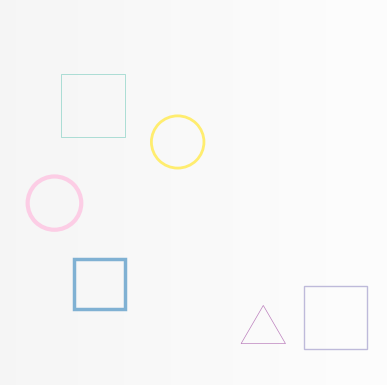[{"shape": "square", "thickness": 0.5, "radius": 0.41, "center": [0.239, 0.727]}, {"shape": "square", "thickness": 1, "radius": 0.41, "center": [0.866, 0.175]}, {"shape": "square", "thickness": 2.5, "radius": 0.33, "center": [0.257, 0.262]}, {"shape": "circle", "thickness": 3, "radius": 0.35, "center": [0.141, 0.472]}, {"shape": "triangle", "thickness": 0.5, "radius": 0.33, "center": [0.679, 0.141]}, {"shape": "circle", "thickness": 2, "radius": 0.34, "center": [0.459, 0.631]}]